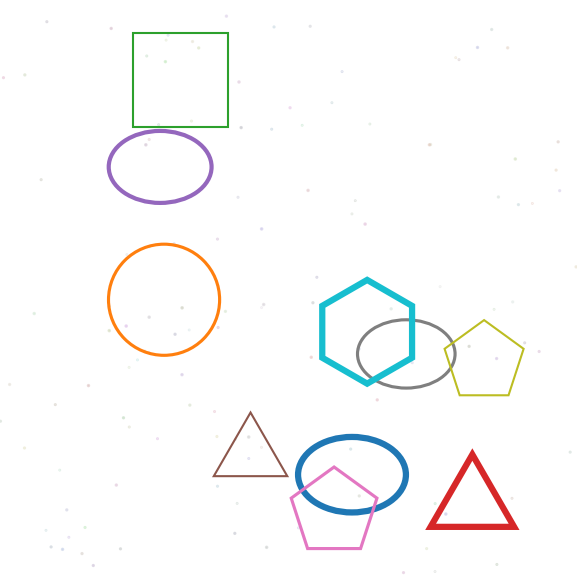[{"shape": "oval", "thickness": 3, "radius": 0.47, "center": [0.61, 0.177]}, {"shape": "circle", "thickness": 1.5, "radius": 0.48, "center": [0.284, 0.48]}, {"shape": "square", "thickness": 1, "radius": 0.41, "center": [0.312, 0.86]}, {"shape": "triangle", "thickness": 3, "radius": 0.42, "center": [0.818, 0.129]}, {"shape": "oval", "thickness": 2, "radius": 0.45, "center": [0.277, 0.71]}, {"shape": "triangle", "thickness": 1, "radius": 0.37, "center": [0.434, 0.211]}, {"shape": "pentagon", "thickness": 1.5, "radius": 0.39, "center": [0.579, 0.112]}, {"shape": "oval", "thickness": 1.5, "radius": 0.42, "center": [0.704, 0.386]}, {"shape": "pentagon", "thickness": 1, "radius": 0.36, "center": [0.838, 0.373]}, {"shape": "hexagon", "thickness": 3, "radius": 0.45, "center": [0.636, 0.425]}]